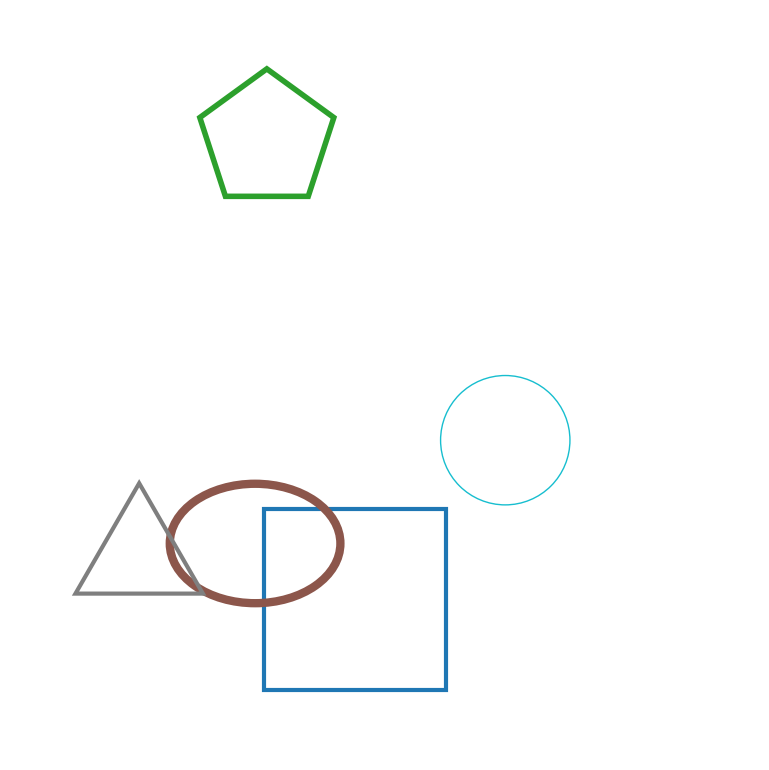[{"shape": "square", "thickness": 1.5, "radius": 0.59, "center": [0.461, 0.222]}, {"shape": "pentagon", "thickness": 2, "radius": 0.46, "center": [0.347, 0.819]}, {"shape": "oval", "thickness": 3, "radius": 0.55, "center": [0.331, 0.294]}, {"shape": "triangle", "thickness": 1.5, "radius": 0.48, "center": [0.181, 0.277]}, {"shape": "circle", "thickness": 0.5, "radius": 0.42, "center": [0.656, 0.428]}]